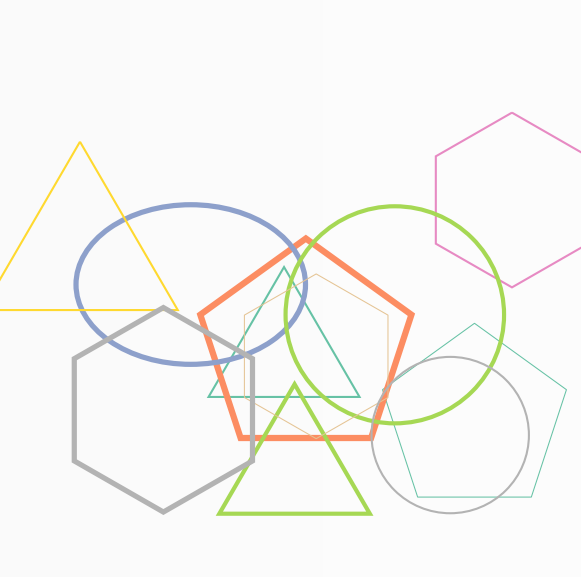[{"shape": "pentagon", "thickness": 0.5, "radius": 0.83, "center": [0.816, 0.273]}, {"shape": "triangle", "thickness": 1, "radius": 0.75, "center": [0.489, 0.387]}, {"shape": "pentagon", "thickness": 3, "radius": 0.95, "center": [0.526, 0.395]}, {"shape": "oval", "thickness": 2.5, "radius": 0.99, "center": [0.328, 0.506]}, {"shape": "hexagon", "thickness": 1, "radius": 0.76, "center": [0.881, 0.653]}, {"shape": "circle", "thickness": 2, "radius": 0.94, "center": [0.679, 0.454]}, {"shape": "triangle", "thickness": 2, "radius": 0.75, "center": [0.507, 0.184]}, {"shape": "triangle", "thickness": 1, "radius": 0.97, "center": [0.138, 0.559]}, {"shape": "hexagon", "thickness": 0.5, "radius": 0.71, "center": [0.544, 0.382]}, {"shape": "circle", "thickness": 1, "radius": 0.68, "center": [0.775, 0.246]}, {"shape": "hexagon", "thickness": 2.5, "radius": 0.89, "center": [0.281, 0.29]}]